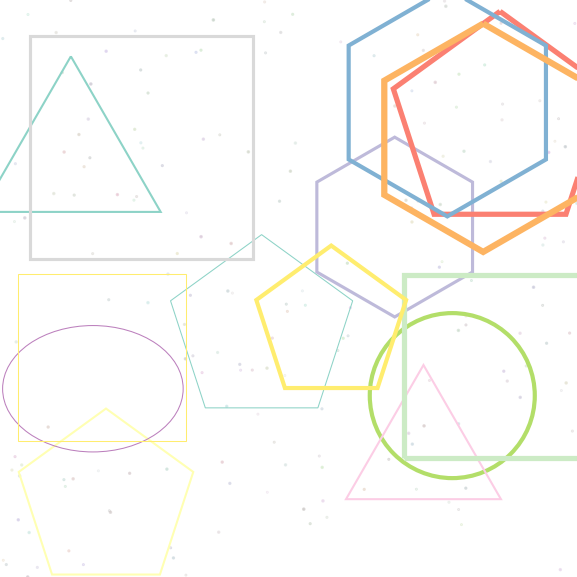[{"shape": "triangle", "thickness": 1, "radius": 0.9, "center": [0.123, 0.722]}, {"shape": "pentagon", "thickness": 0.5, "radius": 0.83, "center": [0.453, 0.427]}, {"shape": "pentagon", "thickness": 1, "radius": 0.79, "center": [0.184, 0.133]}, {"shape": "hexagon", "thickness": 1.5, "radius": 0.78, "center": [0.683, 0.606]}, {"shape": "pentagon", "thickness": 2.5, "radius": 0.97, "center": [0.866, 0.785]}, {"shape": "hexagon", "thickness": 2, "radius": 0.99, "center": [0.775, 0.822]}, {"shape": "hexagon", "thickness": 3, "radius": 0.99, "center": [0.837, 0.761]}, {"shape": "circle", "thickness": 2, "radius": 0.71, "center": [0.783, 0.314]}, {"shape": "triangle", "thickness": 1, "radius": 0.77, "center": [0.733, 0.212]}, {"shape": "square", "thickness": 1.5, "radius": 0.97, "center": [0.245, 0.744]}, {"shape": "oval", "thickness": 0.5, "radius": 0.78, "center": [0.161, 0.326]}, {"shape": "square", "thickness": 2.5, "radius": 0.79, "center": [0.859, 0.364]}, {"shape": "square", "thickness": 0.5, "radius": 0.72, "center": [0.177, 0.381]}, {"shape": "pentagon", "thickness": 2, "radius": 0.68, "center": [0.574, 0.438]}]